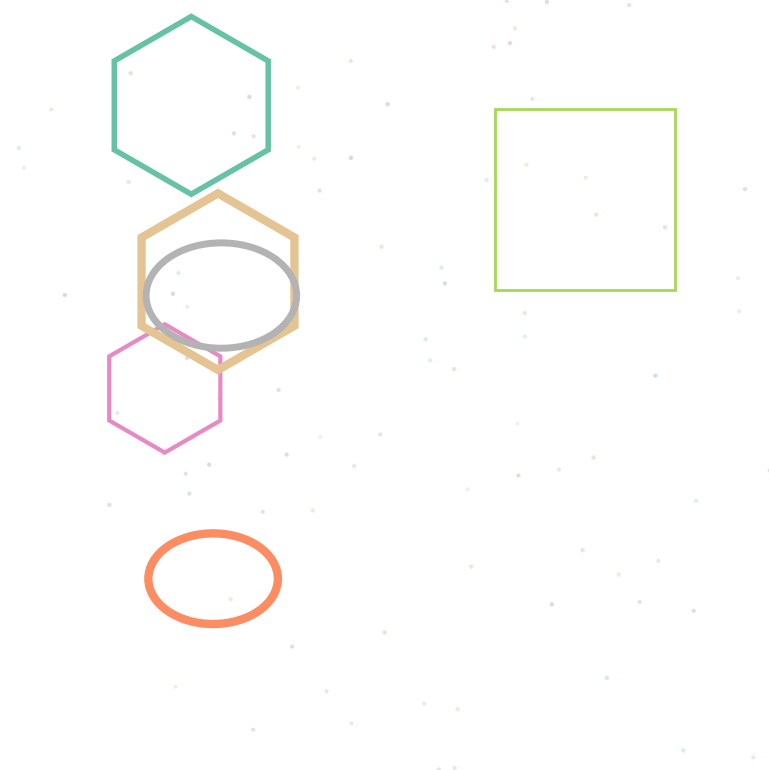[{"shape": "hexagon", "thickness": 2, "radius": 0.58, "center": [0.248, 0.863]}, {"shape": "oval", "thickness": 3, "radius": 0.42, "center": [0.277, 0.248]}, {"shape": "hexagon", "thickness": 1.5, "radius": 0.42, "center": [0.214, 0.496]}, {"shape": "square", "thickness": 1, "radius": 0.59, "center": [0.76, 0.741]}, {"shape": "hexagon", "thickness": 3, "radius": 0.57, "center": [0.283, 0.634]}, {"shape": "oval", "thickness": 2.5, "radius": 0.49, "center": [0.287, 0.616]}]